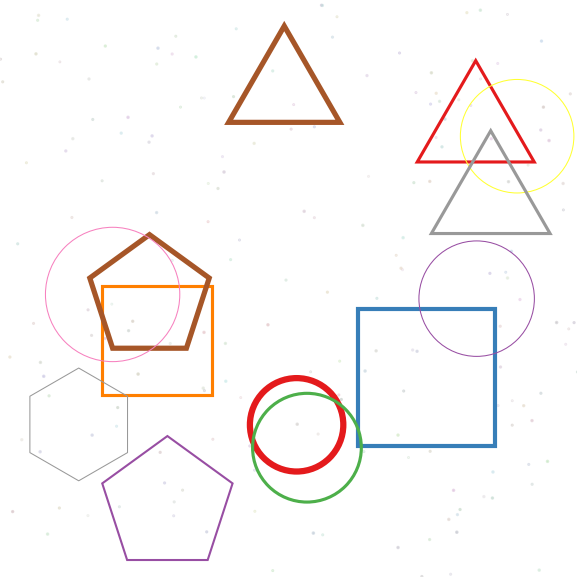[{"shape": "triangle", "thickness": 1.5, "radius": 0.58, "center": [0.824, 0.777]}, {"shape": "circle", "thickness": 3, "radius": 0.4, "center": [0.514, 0.264]}, {"shape": "square", "thickness": 2, "radius": 0.59, "center": [0.738, 0.346]}, {"shape": "circle", "thickness": 1.5, "radius": 0.47, "center": [0.532, 0.224]}, {"shape": "circle", "thickness": 0.5, "radius": 0.5, "center": [0.825, 0.482]}, {"shape": "pentagon", "thickness": 1, "radius": 0.59, "center": [0.29, 0.125]}, {"shape": "square", "thickness": 1.5, "radius": 0.47, "center": [0.272, 0.41]}, {"shape": "circle", "thickness": 0.5, "radius": 0.49, "center": [0.895, 0.763]}, {"shape": "pentagon", "thickness": 2.5, "radius": 0.54, "center": [0.259, 0.484]}, {"shape": "triangle", "thickness": 2.5, "radius": 0.56, "center": [0.492, 0.843]}, {"shape": "circle", "thickness": 0.5, "radius": 0.58, "center": [0.195, 0.489]}, {"shape": "triangle", "thickness": 1.5, "radius": 0.59, "center": [0.85, 0.654]}, {"shape": "hexagon", "thickness": 0.5, "radius": 0.49, "center": [0.136, 0.264]}]